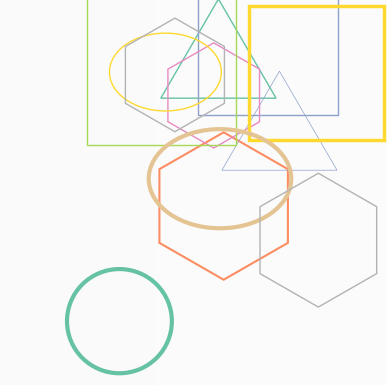[{"shape": "triangle", "thickness": 1, "radius": 0.86, "center": [0.564, 0.831]}, {"shape": "circle", "thickness": 3, "radius": 0.68, "center": [0.308, 0.166]}, {"shape": "hexagon", "thickness": 1.5, "radius": 0.96, "center": [0.577, 0.465]}, {"shape": "square", "thickness": 1, "radius": 0.9, "center": [0.693, 0.881]}, {"shape": "triangle", "thickness": 0.5, "radius": 0.86, "center": [0.721, 0.644]}, {"shape": "hexagon", "thickness": 1, "radius": 0.68, "center": [0.552, 0.752]}, {"shape": "square", "thickness": 1, "radius": 0.96, "center": [0.416, 0.815]}, {"shape": "oval", "thickness": 1, "radius": 0.72, "center": [0.427, 0.813]}, {"shape": "square", "thickness": 2.5, "radius": 0.87, "center": [0.817, 0.811]}, {"shape": "oval", "thickness": 3, "radius": 0.92, "center": [0.568, 0.536]}, {"shape": "hexagon", "thickness": 1, "radius": 0.74, "center": [0.451, 0.805]}, {"shape": "hexagon", "thickness": 1, "radius": 0.87, "center": [0.822, 0.376]}]